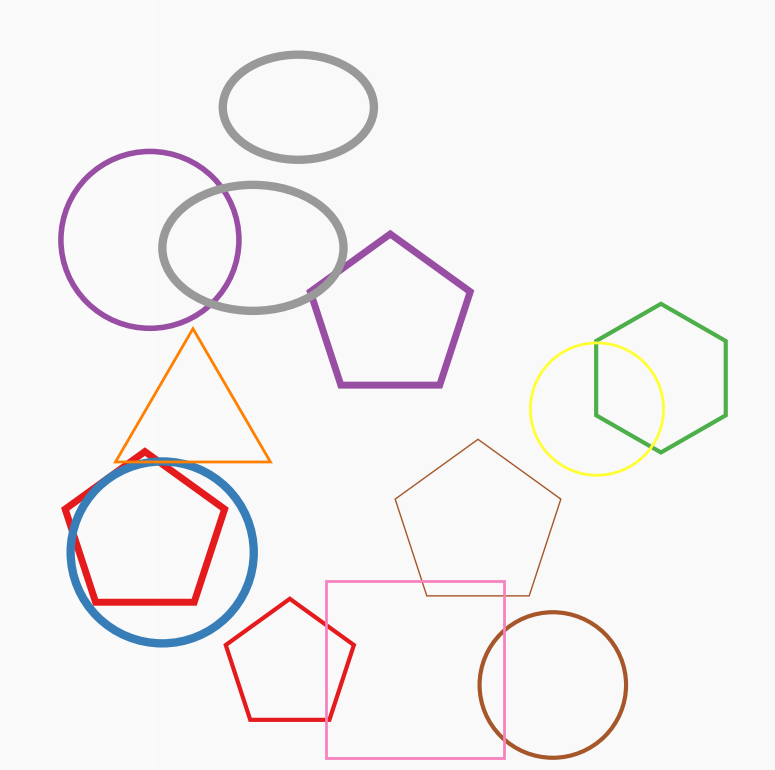[{"shape": "pentagon", "thickness": 1.5, "radius": 0.43, "center": [0.374, 0.135]}, {"shape": "pentagon", "thickness": 2.5, "radius": 0.54, "center": [0.187, 0.305]}, {"shape": "circle", "thickness": 3, "radius": 0.59, "center": [0.209, 0.283]}, {"shape": "hexagon", "thickness": 1.5, "radius": 0.48, "center": [0.853, 0.509]}, {"shape": "pentagon", "thickness": 2.5, "radius": 0.54, "center": [0.504, 0.588]}, {"shape": "circle", "thickness": 2, "radius": 0.57, "center": [0.193, 0.688]}, {"shape": "triangle", "thickness": 1, "radius": 0.58, "center": [0.249, 0.458]}, {"shape": "circle", "thickness": 1, "radius": 0.43, "center": [0.77, 0.469]}, {"shape": "pentagon", "thickness": 0.5, "radius": 0.56, "center": [0.617, 0.317]}, {"shape": "circle", "thickness": 1.5, "radius": 0.47, "center": [0.713, 0.11]}, {"shape": "square", "thickness": 1, "radius": 0.58, "center": [0.535, 0.13]}, {"shape": "oval", "thickness": 3, "radius": 0.49, "center": [0.385, 0.861]}, {"shape": "oval", "thickness": 3, "radius": 0.58, "center": [0.326, 0.678]}]